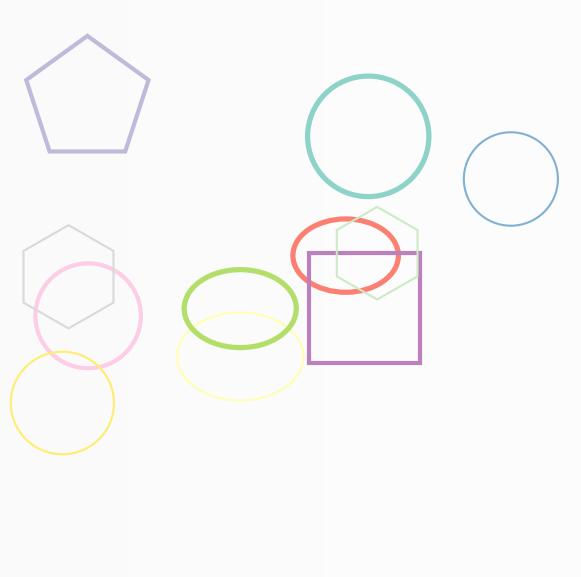[{"shape": "circle", "thickness": 2.5, "radius": 0.52, "center": [0.634, 0.763]}, {"shape": "oval", "thickness": 1, "radius": 0.54, "center": [0.413, 0.382]}, {"shape": "pentagon", "thickness": 2, "radius": 0.55, "center": [0.15, 0.826]}, {"shape": "oval", "thickness": 2.5, "radius": 0.45, "center": [0.595, 0.557]}, {"shape": "circle", "thickness": 1, "radius": 0.4, "center": [0.879, 0.689]}, {"shape": "oval", "thickness": 2.5, "radius": 0.48, "center": [0.413, 0.465]}, {"shape": "circle", "thickness": 2, "radius": 0.45, "center": [0.152, 0.452]}, {"shape": "hexagon", "thickness": 1, "radius": 0.45, "center": [0.118, 0.52]}, {"shape": "square", "thickness": 2, "radius": 0.48, "center": [0.627, 0.466]}, {"shape": "hexagon", "thickness": 1, "radius": 0.4, "center": [0.649, 0.561]}, {"shape": "circle", "thickness": 1, "radius": 0.44, "center": [0.107, 0.301]}]